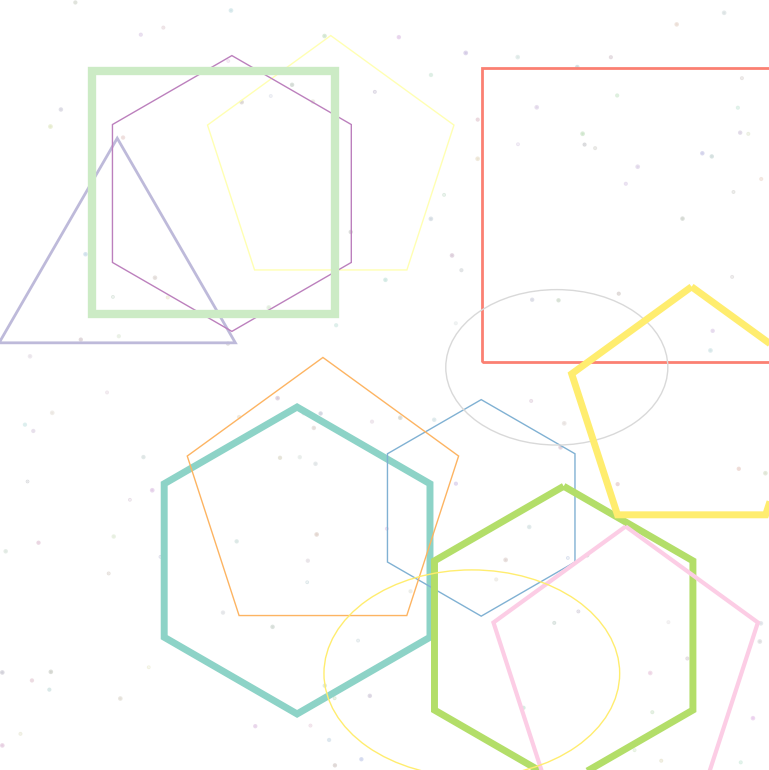[{"shape": "hexagon", "thickness": 2.5, "radius": 1.0, "center": [0.386, 0.272]}, {"shape": "pentagon", "thickness": 0.5, "radius": 0.84, "center": [0.43, 0.786]}, {"shape": "triangle", "thickness": 1, "radius": 0.89, "center": [0.152, 0.643]}, {"shape": "square", "thickness": 1, "radius": 0.96, "center": [0.818, 0.721]}, {"shape": "hexagon", "thickness": 0.5, "radius": 0.7, "center": [0.625, 0.34]}, {"shape": "pentagon", "thickness": 0.5, "radius": 0.93, "center": [0.419, 0.35]}, {"shape": "hexagon", "thickness": 2.5, "radius": 0.97, "center": [0.732, 0.175]}, {"shape": "pentagon", "thickness": 1.5, "radius": 0.9, "center": [0.813, 0.136]}, {"shape": "oval", "thickness": 0.5, "radius": 0.72, "center": [0.723, 0.523]}, {"shape": "hexagon", "thickness": 0.5, "radius": 0.9, "center": [0.301, 0.749]}, {"shape": "square", "thickness": 3, "radius": 0.79, "center": [0.277, 0.75]}, {"shape": "oval", "thickness": 0.5, "radius": 0.96, "center": [0.613, 0.125]}, {"shape": "pentagon", "thickness": 2.5, "radius": 0.82, "center": [0.898, 0.464]}]